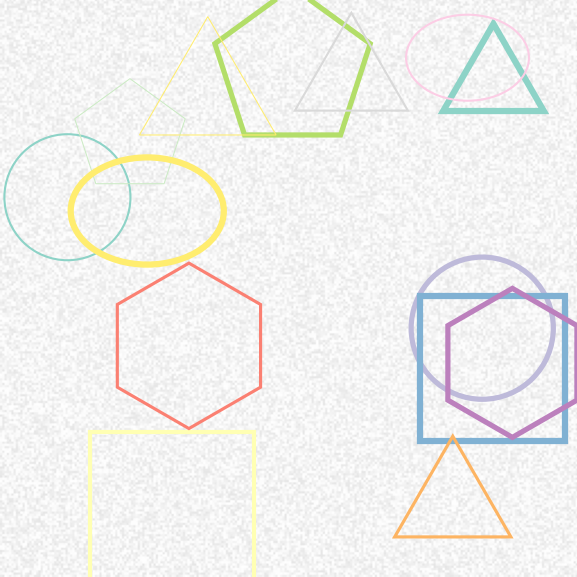[{"shape": "triangle", "thickness": 3, "radius": 0.5, "center": [0.854, 0.857]}, {"shape": "circle", "thickness": 1, "radius": 0.55, "center": [0.117, 0.658]}, {"shape": "square", "thickness": 2, "radius": 0.71, "center": [0.298, 0.109]}, {"shape": "circle", "thickness": 2.5, "radius": 0.62, "center": [0.835, 0.431]}, {"shape": "hexagon", "thickness": 1.5, "radius": 0.72, "center": [0.327, 0.4]}, {"shape": "square", "thickness": 3, "radius": 0.63, "center": [0.852, 0.361]}, {"shape": "triangle", "thickness": 1.5, "radius": 0.58, "center": [0.784, 0.128]}, {"shape": "pentagon", "thickness": 2.5, "radius": 0.71, "center": [0.507, 0.88]}, {"shape": "oval", "thickness": 1, "radius": 0.53, "center": [0.81, 0.899]}, {"shape": "triangle", "thickness": 1, "radius": 0.56, "center": [0.608, 0.864]}, {"shape": "hexagon", "thickness": 2.5, "radius": 0.65, "center": [0.887, 0.371]}, {"shape": "pentagon", "thickness": 0.5, "radius": 0.5, "center": [0.225, 0.762]}, {"shape": "oval", "thickness": 3, "radius": 0.66, "center": [0.255, 0.634]}, {"shape": "triangle", "thickness": 0.5, "radius": 0.68, "center": [0.36, 0.834]}]